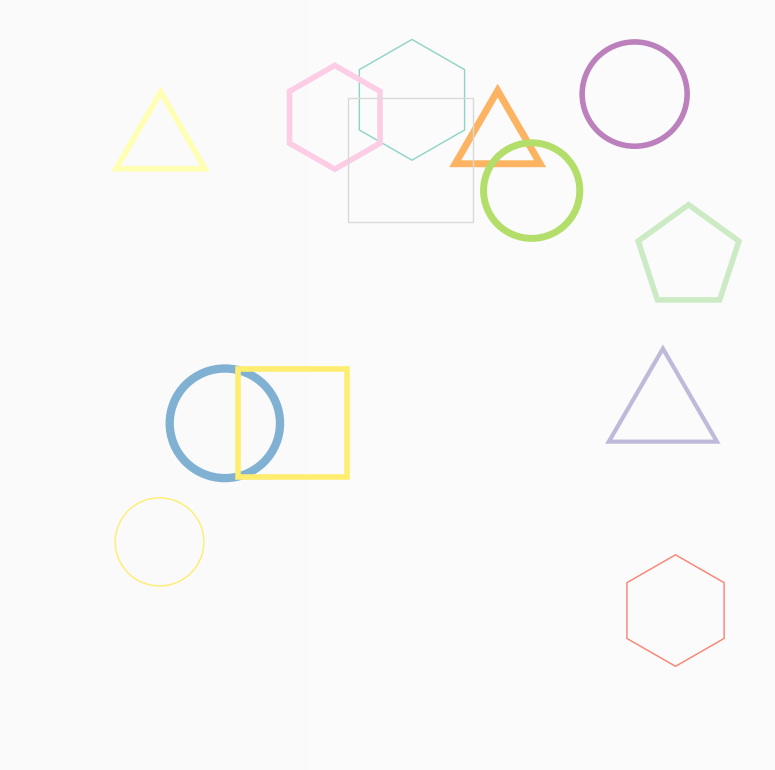[{"shape": "hexagon", "thickness": 0.5, "radius": 0.39, "center": [0.532, 0.87]}, {"shape": "triangle", "thickness": 2, "radius": 0.33, "center": [0.207, 0.814]}, {"shape": "triangle", "thickness": 1.5, "radius": 0.4, "center": [0.855, 0.467]}, {"shape": "hexagon", "thickness": 0.5, "radius": 0.36, "center": [0.872, 0.207]}, {"shape": "circle", "thickness": 3, "radius": 0.36, "center": [0.29, 0.45]}, {"shape": "triangle", "thickness": 2.5, "radius": 0.32, "center": [0.642, 0.819]}, {"shape": "circle", "thickness": 2.5, "radius": 0.31, "center": [0.686, 0.752]}, {"shape": "hexagon", "thickness": 2, "radius": 0.34, "center": [0.432, 0.848]}, {"shape": "square", "thickness": 0.5, "radius": 0.4, "center": [0.53, 0.792]}, {"shape": "circle", "thickness": 2, "radius": 0.34, "center": [0.819, 0.878]}, {"shape": "pentagon", "thickness": 2, "radius": 0.34, "center": [0.888, 0.666]}, {"shape": "circle", "thickness": 0.5, "radius": 0.29, "center": [0.206, 0.296]}, {"shape": "square", "thickness": 2, "radius": 0.35, "center": [0.377, 0.451]}]